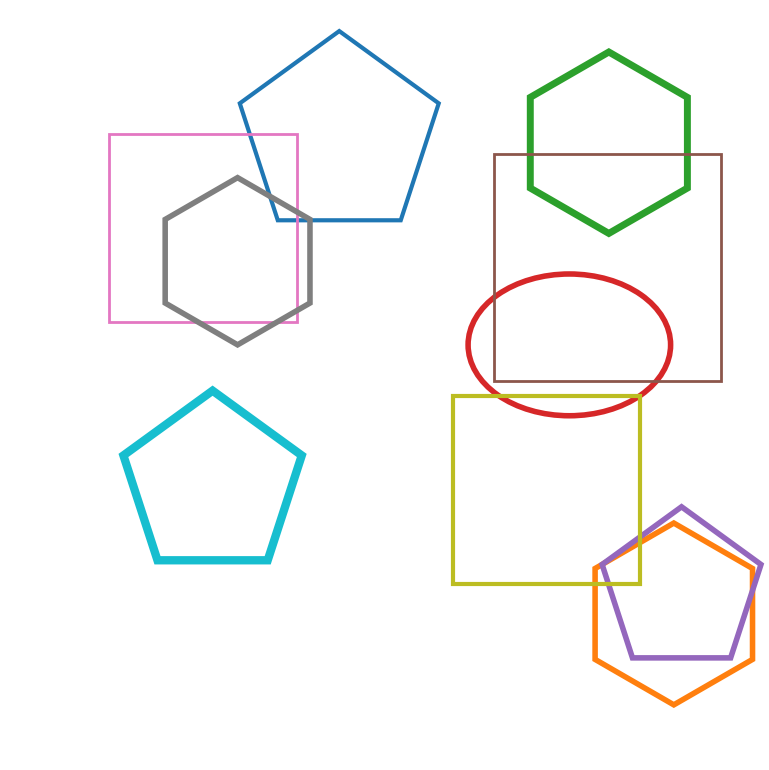[{"shape": "pentagon", "thickness": 1.5, "radius": 0.68, "center": [0.441, 0.824]}, {"shape": "hexagon", "thickness": 2, "radius": 0.59, "center": [0.875, 0.203]}, {"shape": "hexagon", "thickness": 2.5, "radius": 0.59, "center": [0.791, 0.815]}, {"shape": "oval", "thickness": 2, "radius": 0.66, "center": [0.739, 0.552]}, {"shape": "pentagon", "thickness": 2, "radius": 0.54, "center": [0.885, 0.233]}, {"shape": "square", "thickness": 1, "radius": 0.74, "center": [0.789, 0.652]}, {"shape": "square", "thickness": 1, "radius": 0.61, "center": [0.263, 0.704]}, {"shape": "hexagon", "thickness": 2, "radius": 0.54, "center": [0.309, 0.661]}, {"shape": "square", "thickness": 1.5, "radius": 0.61, "center": [0.71, 0.364]}, {"shape": "pentagon", "thickness": 3, "radius": 0.61, "center": [0.276, 0.371]}]